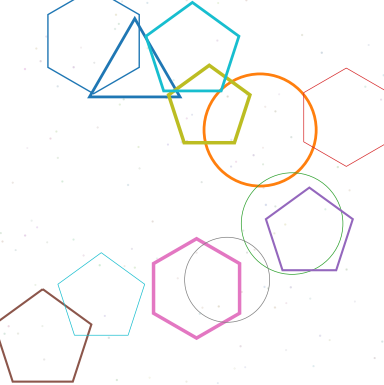[{"shape": "hexagon", "thickness": 1, "radius": 0.68, "center": [0.243, 0.894]}, {"shape": "triangle", "thickness": 2, "radius": 0.68, "center": [0.35, 0.816]}, {"shape": "circle", "thickness": 2, "radius": 0.73, "center": [0.676, 0.662]}, {"shape": "circle", "thickness": 0.5, "radius": 0.66, "center": [0.759, 0.419]}, {"shape": "hexagon", "thickness": 0.5, "radius": 0.64, "center": [0.9, 0.695]}, {"shape": "pentagon", "thickness": 1.5, "radius": 0.59, "center": [0.803, 0.394]}, {"shape": "pentagon", "thickness": 1.5, "radius": 0.66, "center": [0.111, 0.116]}, {"shape": "hexagon", "thickness": 2.5, "radius": 0.65, "center": [0.511, 0.251]}, {"shape": "circle", "thickness": 0.5, "radius": 0.55, "center": [0.59, 0.273]}, {"shape": "pentagon", "thickness": 2.5, "radius": 0.56, "center": [0.544, 0.719]}, {"shape": "pentagon", "thickness": 0.5, "radius": 0.59, "center": [0.263, 0.225]}, {"shape": "pentagon", "thickness": 2, "radius": 0.64, "center": [0.5, 0.867]}]